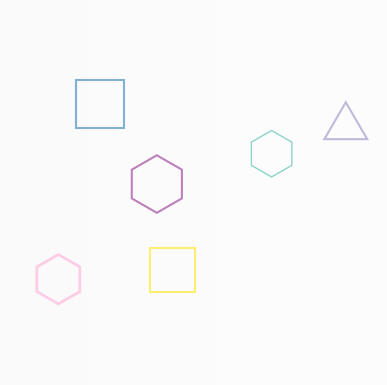[{"shape": "hexagon", "thickness": 1, "radius": 0.3, "center": [0.701, 0.601]}, {"shape": "triangle", "thickness": 1.5, "radius": 0.32, "center": [0.892, 0.67]}, {"shape": "square", "thickness": 1.5, "radius": 0.31, "center": [0.258, 0.73]}, {"shape": "hexagon", "thickness": 2, "radius": 0.32, "center": [0.151, 0.275]}, {"shape": "hexagon", "thickness": 1.5, "radius": 0.37, "center": [0.405, 0.522]}, {"shape": "square", "thickness": 1.5, "radius": 0.29, "center": [0.445, 0.298]}]